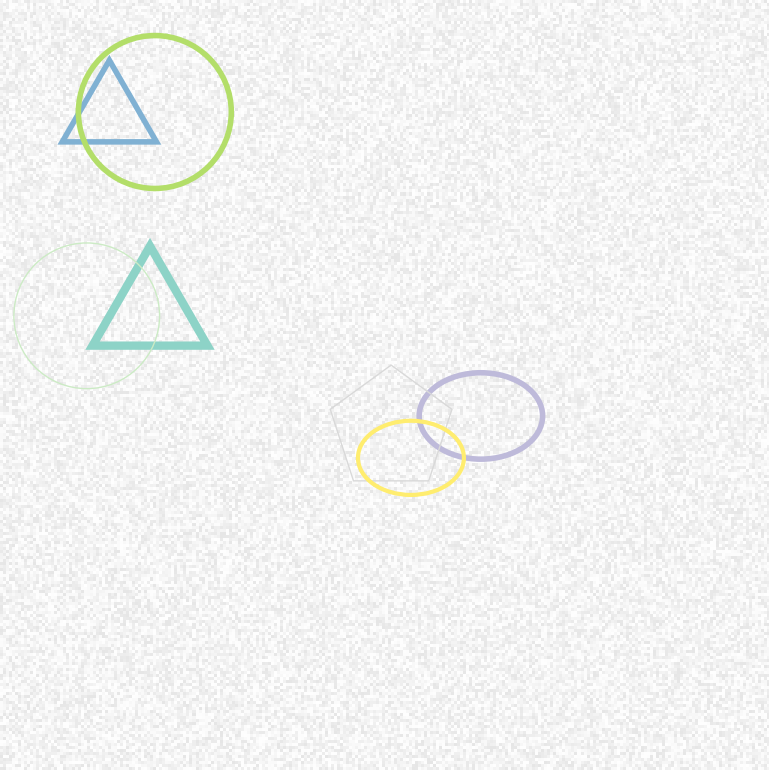[{"shape": "triangle", "thickness": 3, "radius": 0.43, "center": [0.195, 0.594]}, {"shape": "oval", "thickness": 2, "radius": 0.4, "center": [0.625, 0.46]}, {"shape": "triangle", "thickness": 2, "radius": 0.35, "center": [0.142, 0.851]}, {"shape": "circle", "thickness": 2, "radius": 0.5, "center": [0.201, 0.855]}, {"shape": "pentagon", "thickness": 0.5, "radius": 0.42, "center": [0.508, 0.443]}, {"shape": "circle", "thickness": 0.5, "radius": 0.47, "center": [0.113, 0.59]}, {"shape": "oval", "thickness": 1.5, "radius": 0.34, "center": [0.534, 0.405]}]